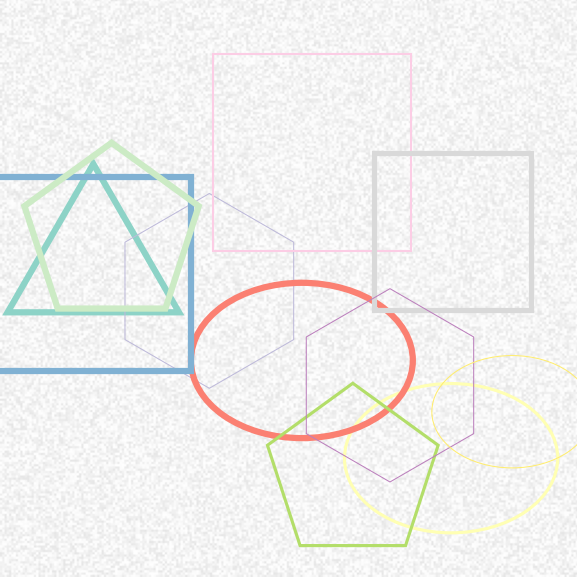[{"shape": "triangle", "thickness": 3, "radius": 0.86, "center": [0.162, 0.544]}, {"shape": "oval", "thickness": 1.5, "radius": 0.92, "center": [0.781, 0.206]}, {"shape": "hexagon", "thickness": 0.5, "radius": 0.84, "center": [0.362, 0.495]}, {"shape": "oval", "thickness": 3, "radius": 0.96, "center": [0.523, 0.375]}, {"shape": "square", "thickness": 3, "radius": 0.84, "center": [0.163, 0.525]}, {"shape": "pentagon", "thickness": 1.5, "radius": 0.78, "center": [0.611, 0.18]}, {"shape": "square", "thickness": 1, "radius": 0.86, "center": [0.54, 0.735]}, {"shape": "square", "thickness": 2.5, "radius": 0.68, "center": [0.783, 0.598]}, {"shape": "hexagon", "thickness": 0.5, "radius": 0.84, "center": [0.675, 0.332]}, {"shape": "pentagon", "thickness": 3, "radius": 0.79, "center": [0.193, 0.593]}, {"shape": "oval", "thickness": 0.5, "radius": 0.69, "center": [0.887, 0.286]}]